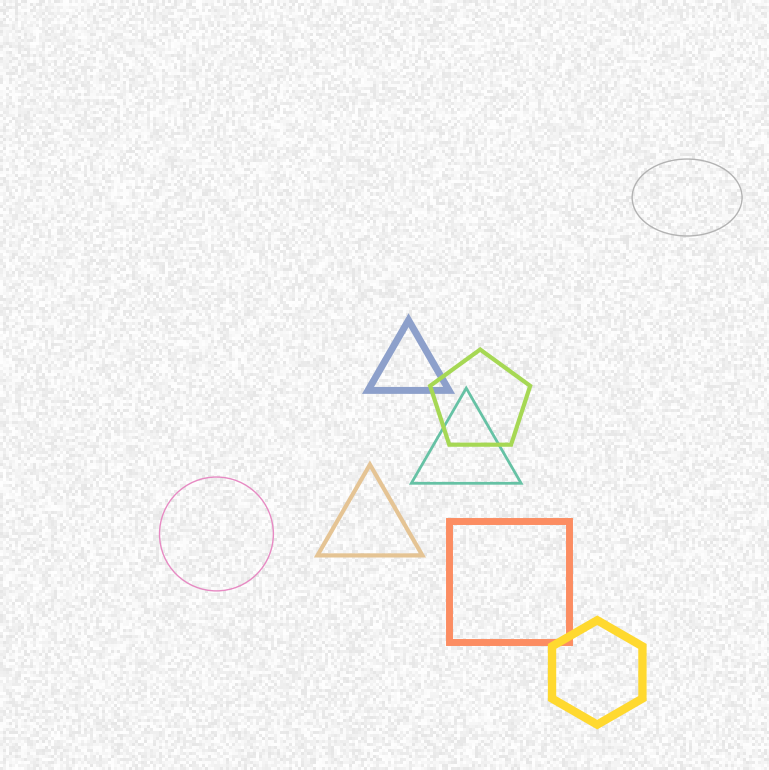[{"shape": "triangle", "thickness": 1, "radius": 0.41, "center": [0.606, 0.414]}, {"shape": "square", "thickness": 2.5, "radius": 0.39, "center": [0.661, 0.245]}, {"shape": "triangle", "thickness": 2.5, "radius": 0.3, "center": [0.531, 0.523]}, {"shape": "circle", "thickness": 0.5, "radius": 0.37, "center": [0.281, 0.307]}, {"shape": "pentagon", "thickness": 1.5, "radius": 0.34, "center": [0.624, 0.478]}, {"shape": "hexagon", "thickness": 3, "radius": 0.34, "center": [0.776, 0.127]}, {"shape": "triangle", "thickness": 1.5, "radius": 0.39, "center": [0.48, 0.318]}, {"shape": "oval", "thickness": 0.5, "radius": 0.36, "center": [0.892, 0.743]}]